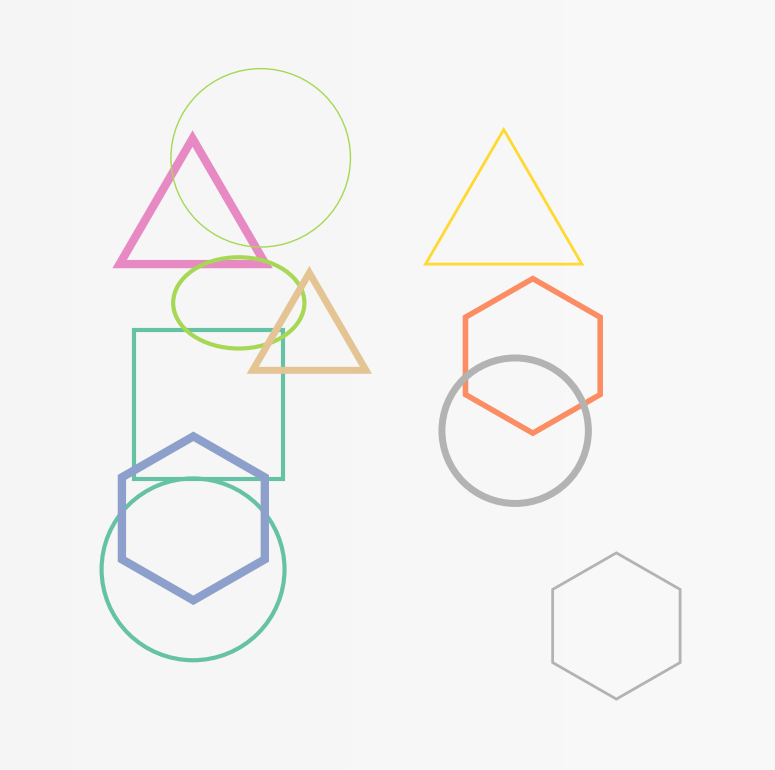[{"shape": "square", "thickness": 1.5, "radius": 0.48, "center": [0.269, 0.475]}, {"shape": "circle", "thickness": 1.5, "radius": 0.59, "center": [0.249, 0.261]}, {"shape": "hexagon", "thickness": 2, "radius": 0.5, "center": [0.688, 0.538]}, {"shape": "hexagon", "thickness": 3, "radius": 0.53, "center": [0.249, 0.327]}, {"shape": "triangle", "thickness": 3, "radius": 0.54, "center": [0.248, 0.711]}, {"shape": "circle", "thickness": 0.5, "radius": 0.58, "center": [0.336, 0.795]}, {"shape": "oval", "thickness": 1.5, "radius": 0.42, "center": [0.308, 0.607]}, {"shape": "triangle", "thickness": 1, "radius": 0.58, "center": [0.65, 0.715]}, {"shape": "triangle", "thickness": 2.5, "radius": 0.42, "center": [0.399, 0.561]}, {"shape": "circle", "thickness": 2.5, "radius": 0.47, "center": [0.665, 0.441]}, {"shape": "hexagon", "thickness": 1, "radius": 0.47, "center": [0.795, 0.187]}]